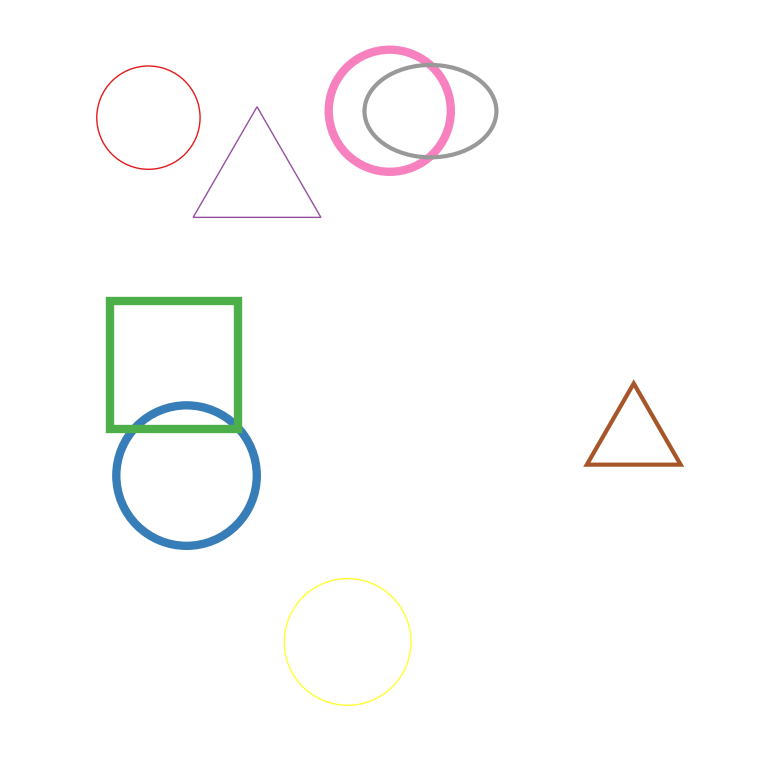[{"shape": "circle", "thickness": 0.5, "radius": 0.34, "center": [0.193, 0.847]}, {"shape": "circle", "thickness": 3, "radius": 0.46, "center": [0.242, 0.382]}, {"shape": "square", "thickness": 3, "radius": 0.41, "center": [0.226, 0.526]}, {"shape": "triangle", "thickness": 0.5, "radius": 0.48, "center": [0.334, 0.766]}, {"shape": "circle", "thickness": 0.5, "radius": 0.41, "center": [0.451, 0.166]}, {"shape": "triangle", "thickness": 1.5, "radius": 0.35, "center": [0.823, 0.432]}, {"shape": "circle", "thickness": 3, "radius": 0.4, "center": [0.506, 0.856]}, {"shape": "oval", "thickness": 1.5, "radius": 0.43, "center": [0.559, 0.856]}]